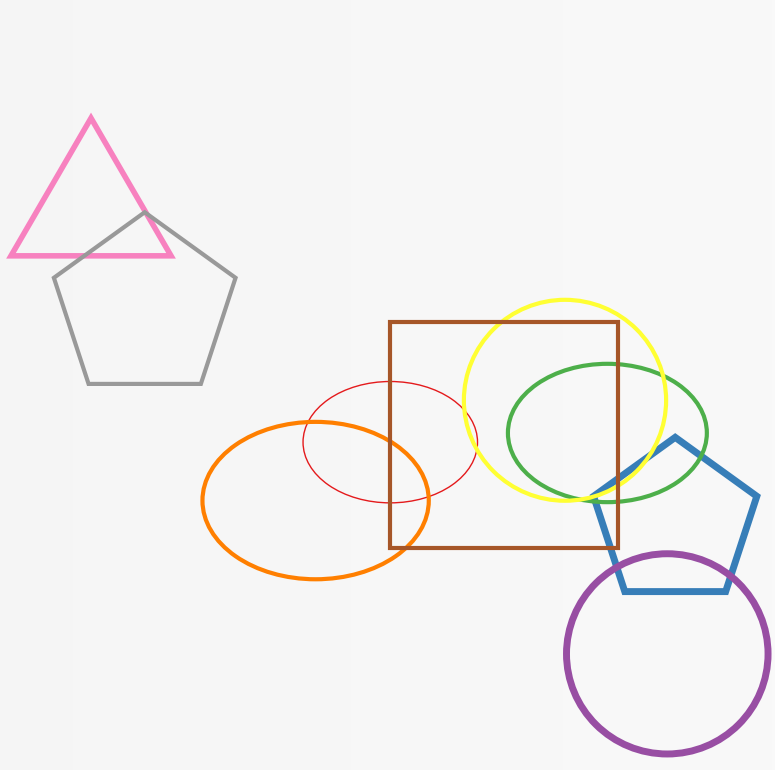[{"shape": "oval", "thickness": 0.5, "radius": 0.56, "center": [0.504, 0.426]}, {"shape": "pentagon", "thickness": 2.5, "radius": 0.55, "center": [0.871, 0.321]}, {"shape": "oval", "thickness": 1.5, "radius": 0.64, "center": [0.784, 0.438]}, {"shape": "circle", "thickness": 2.5, "radius": 0.65, "center": [0.861, 0.151]}, {"shape": "oval", "thickness": 1.5, "radius": 0.73, "center": [0.407, 0.35]}, {"shape": "circle", "thickness": 1.5, "radius": 0.65, "center": [0.729, 0.48]}, {"shape": "square", "thickness": 1.5, "radius": 0.74, "center": [0.651, 0.435]}, {"shape": "triangle", "thickness": 2, "radius": 0.6, "center": [0.117, 0.727]}, {"shape": "pentagon", "thickness": 1.5, "radius": 0.62, "center": [0.187, 0.601]}]